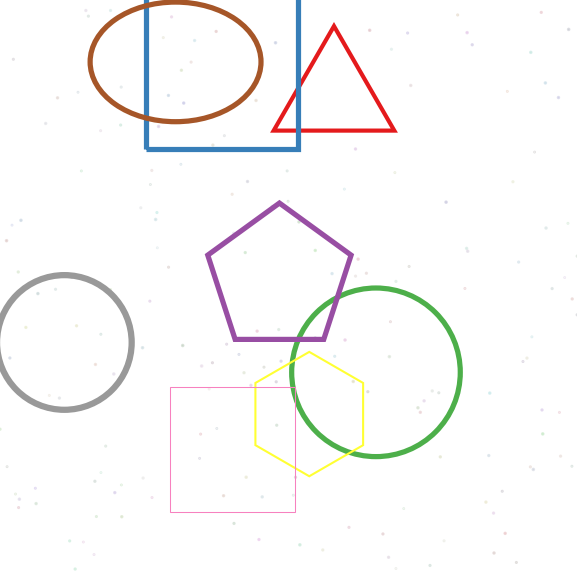[{"shape": "triangle", "thickness": 2, "radius": 0.6, "center": [0.578, 0.833]}, {"shape": "square", "thickness": 2.5, "radius": 0.65, "center": [0.384, 0.872]}, {"shape": "circle", "thickness": 2.5, "radius": 0.73, "center": [0.651, 0.354]}, {"shape": "pentagon", "thickness": 2.5, "radius": 0.65, "center": [0.484, 0.517]}, {"shape": "hexagon", "thickness": 1, "radius": 0.54, "center": [0.536, 0.282]}, {"shape": "oval", "thickness": 2.5, "radius": 0.74, "center": [0.304, 0.892]}, {"shape": "square", "thickness": 0.5, "radius": 0.54, "center": [0.402, 0.221]}, {"shape": "circle", "thickness": 3, "radius": 0.58, "center": [0.111, 0.406]}]